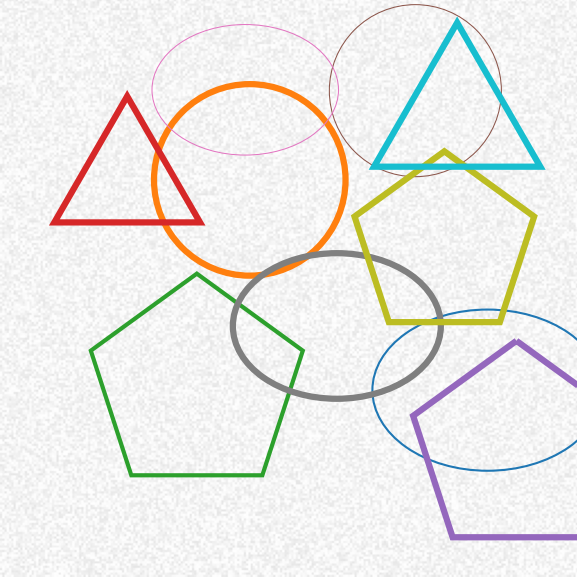[{"shape": "oval", "thickness": 1, "radius": 1.0, "center": [0.844, 0.324]}, {"shape": "circle", "thickness": 3, "radius": 0.83, "center": [0.432, 0.688]}, {"shape": "pentagon", "thickness": 2, "radius": 0.97, "center": [0.341, 0.332]}, {"shape": "triangle", "thickness": 3, "radius": 0.73, "center": [0.22, 0.687]}, {"shape": "pentagon", "thickness": 3, "radius": 0.94, "center": [0.894, 0.221]}, {"shape": "circle", "thickness": 0.5, "radius": 0.74, "center": [0.719, 0.842]}, {"shape": "oval", "thickness": 0.5, "radius": 0.81, "center": [0.425, 0.844]}, {"shape": "oval", "thickness": 3, "radius": 0.9, "center": [0.583, 0.435]}, {"shape": "pentagon", "thickness": 3, "radius": 0.82, "center": [0.769, 0.574]}, {"shape": "triangle", "thickness": 3, "radius": 0.83, "center": [0.792, 0.794]}]